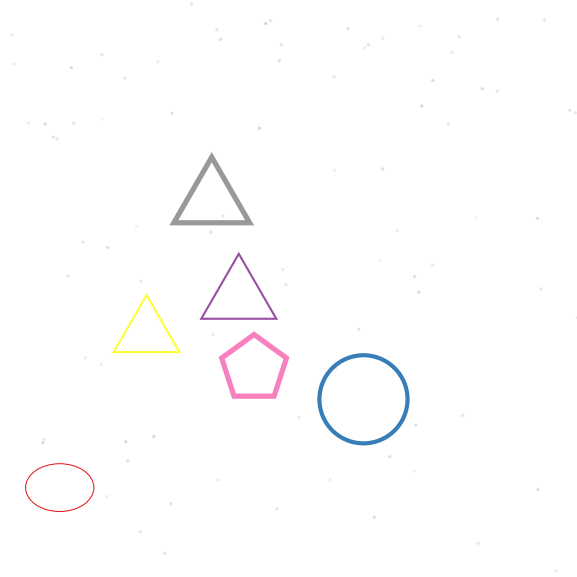[{"shape": "oval", "thickness": 0.5, "radius": 0.3, "center": [0.103, 0.155]}, {"shape": "circle", "thickness": 2, "radius": 0.38, "center": [0.629, 0.308]}, {"shape": "triangle", "thickness": 1, "radius": 0.38, "center": [0.413, 0.485]}, {"shape": "triangle", "thickness": 1, "radius": 0.33, "center": [0.254, 0.422]}, {"shape": "pentagon", "thickness": 2.5, "radius": 0.3, "center": [0.44, 0.361]}, {"shape": "triangle", "thickness": 2.5, "radius": 0.38, "center": [0.367, 0.651]}]